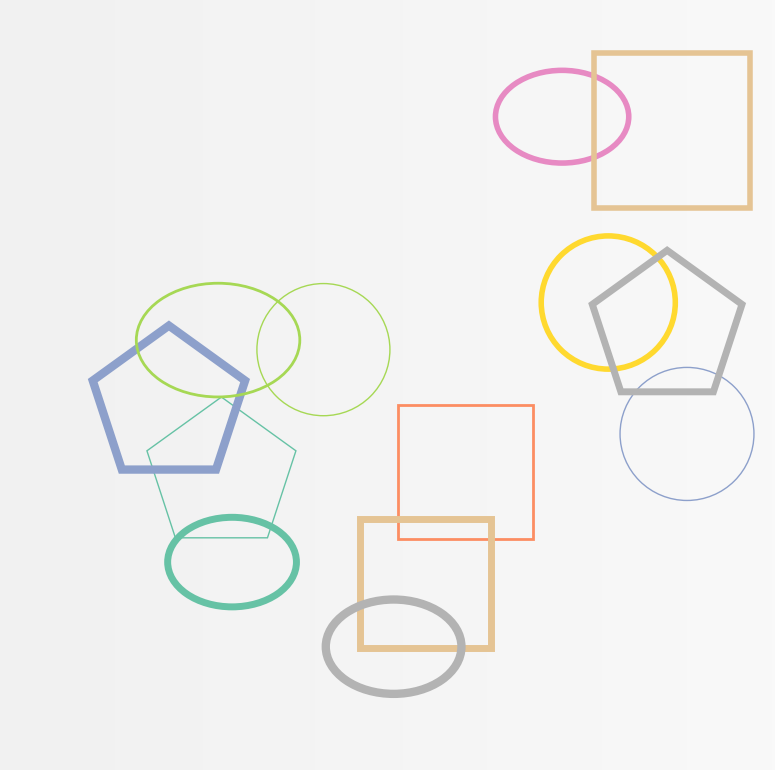[{"shape": "pentagon", "thickness": 0.5, "radius": 0.51, "center": [0.286, 0.383]}, {"shape": "oval", "thickness": 2.5, "radius": 0.42, "center": [0.299, 0.27]}, {"shape": "square", "thickness": 1, "radius": 0.44, "center": [0.601, 0.387]}, {"shape": "pentagon", "thickness": 3, "radius": 0.52, "center": [0.218, 0.474]}, {"shape": "circle", "thickness": 0.5, "radius": 0.43, "center": [0.886, 0.436]}, {"shape": "oval", "thickness": 2, "radius": 0.43, "center": [0.725, 0.848]}, {"shape": "circle", "thickness": 0.5, "radius": 0.43, "center": [0.417, 0.546]}, {"shape": "oval", "thickness": 1, "radius": 0.53, "center": [0.281, 0.558]}, {"shape": "circle", "thickness": 2, "radius": 0.43, "center": [0.785, 0.607]}, {"shape": "square", "thickness": 2, "radius": 0.5, "center": [0.867, 0.83]}, {"shape": "square", "thickness": 2.5, "radius": 0.42, "center": [0.549, 0.242]}, {"shape": "oval", "thickness": 3, "radius": 0.44, "center": [0.508, 0.16]}, {"shape": "pentagon", "thickness": 2.5, "radius": 0.51, "center": [0.861, 0.573]}]